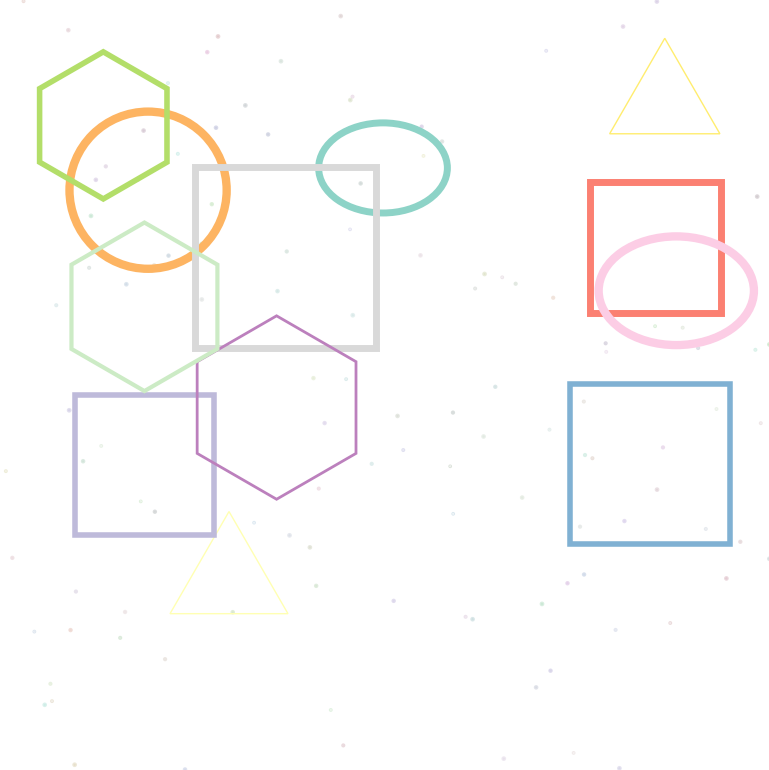[{"shape": "oval", "thickness": 2.5, "radius": 0.42, "center": [0.497, 0.782]}, {"shape": "triangle", "thickness": 0.5, "radius": 0.44, "center": [0.297, 0.247]}, {"shape": "square", "thickness": 2, "radius": 0.45, "center": [0.188, 0.396]}, {"shape": "square", "thickness": 2.5, "radius": 0.42, "center": [0.852, 0.678]}, {"shape": "square", "thickness": 2, "radius": 0.52, "center": [0.844, 0.397]}, {"shape": "circle", "thickness": 3, "radius": 0.51, "center": [0.192, 0.753]}, {"shape": "hexagon", "thickness": 2, "radius": 0.48, "center": [0.134, 0.837]}, {"shape": "oval", "thickness": 3, "radius": 0.5, "center": [0.878, 0.622]}, {"shape": "square", "thickness": 2.5, "radius": 0.59, "center": [0.371, 0.665]}, {"shape": "hexagon", "thickness": 1, "radius": 0.6, "center": [0.359, 0.471]}, {"shape": "hexagon", "thickness": 1.5, "radius": 0.55, "center": [0.188, 0.602]}, {"shape": "triangle", "thickness": 0.5, "radius": 0.41, "center": [0.863, 0.868]}]